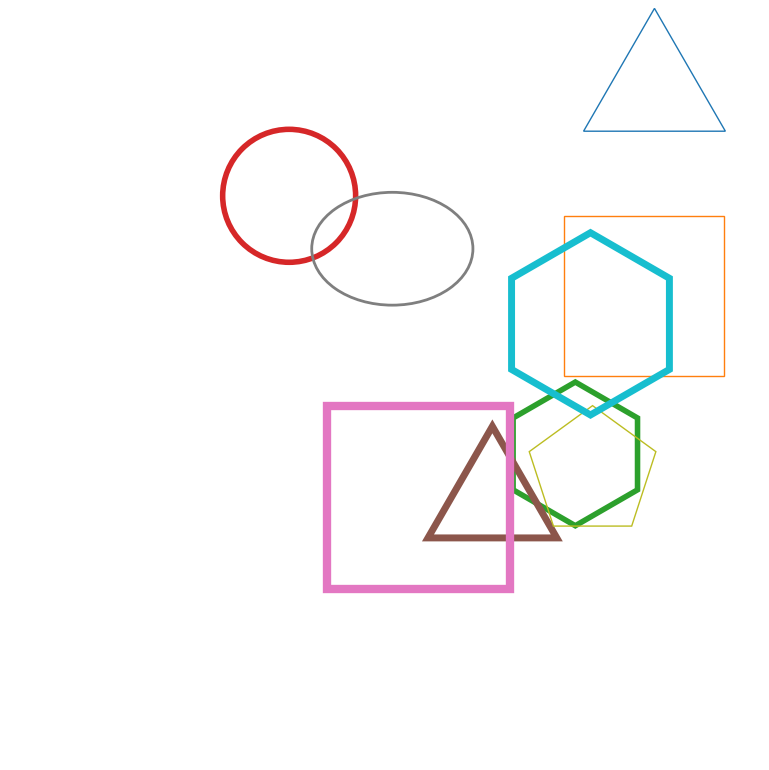[{"shape": "triangle", "thickness": 0.5, "radius": 0.53, "center": [0.85, 0.883]}, {"shape": "square", "thickness": 0.5, "radius": 0.52, "center": [0.836, 0.616]}, {"shape": "hexagon", "thickness": 2, "radius": 0.47, "center": [0.747, 0.411]}, {"shape": "circle", "thickness": 2, "radius": 0.43, "center": [0.376, 0.746]}, {"shape": "triangle", "thickness": 2.5, "radius": 0.48, "center": [0.639, 0.35]}, {"shape": "square", "thickness": 3, "radius": 0.59, "center": [0.543, 0.354]}, {"shape": "oval", "thickness": 1, "radius": 0.52, "center": [0.51, 0.677]}, {"shape": "pentagon", "thickness": 0.5, "radius": 0.43, "center": [0.77, 0.387]}, {"shape": "hexagon", "thickness": 2.5, "radius": 0.59, "center": [0.767, 0.579]}]